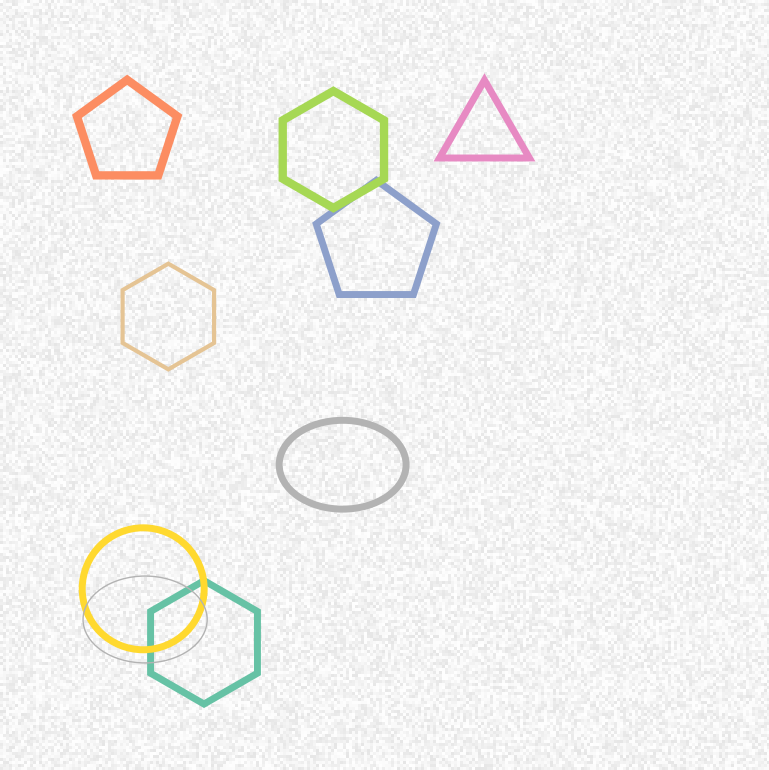[{"shape": "hexagon", "thickness": 2.5, "radius": 0.4, "center": [0.265, 0.166]}, {"shape": "pentagon", "thickness": 3, "radius": 0.34, "center": [0.165, 0.828]}, {"shape": "pentagon", "thickness": 2.5, "radius": 0.41, "center": [0.489, 0.684]}, {"shape": "triangle", "thickness": 2.5, "radius": 0.34, "center": [0.629, 0.828]}, {"shape": "hexagon", "thickness": 3, "radius": 0.38, "center": [0.433, 0.806]}, {"shape": "circle", "thickness": 2.5, "radius": 0.4, "center": [0.186, 0.235]}, {"shape": "hexagon", "thickness": 1.5, "radius": 0.34, "center": [0.219, 0.589]}, {"shape": "oval", "thickness": 0.5, "radius": 0.4, "center": [0.188, 0.195]}, {"shape": "oval", "thickness": 2.5, "radius": 0.41, "center": [0.445, 0.396]}]